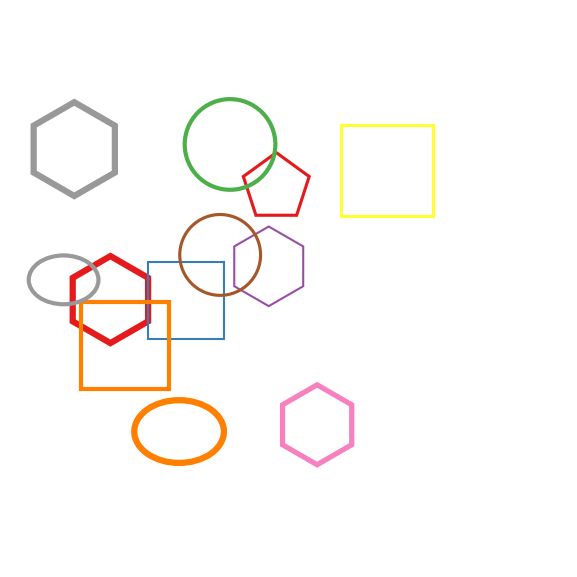[{"shape": "pentagon", "thickness": 1.5, "radius": 0.3, "center": [0.478, 0.675]}, {"shape": "hexagon", "thickness": 3, "radius": 0.38, "center": [0.191, 0.48]}, {"shape": "square", "thickness": 1, "radius": 0.33, "center": [0.322, 0.478]}, {"shape": "circle", "thickness": 2, "radius": 0.39, "center": [0.398, 0.749]}, {"shape": "hexagon", "thickness": 1, "radius": 0.34, "center": [0.465, 0.538]}, {"shape": "oval", "thickness": 3, "radius": 0.39, "center": [0.31, 0.252]}, {"shape": "square", "thickness": 2, "radius": 0.38, "center": [0.216, 0.401]}, {"shape": "square", "thickness": 1.5, "radius": 0.4, "center": [0.67, 0.704]}, {"shape": "circle", "thickness": 1.5, "radius": 0.35, "center": [0.381, 0.558]}, {"shape": "hexagon", "thickness": 2.5, "radius": 0.35, "center": [0.549, 0.264]}, {"shape": "oval", "thickness": 2, "radius": 0.3, "center": [0.11, 0.515]}, {"shape": "hexagon", "thickness": 3, "radius": 0.41, "center": [0.129, 0.741]}]